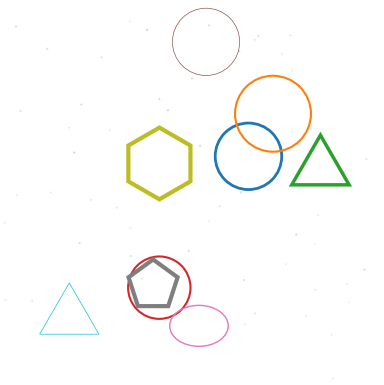[{"shape": "circle", "thickness": 2, "radius": 0.43, "center": [0.645, 0.594]}, {"shape": "circle", "thickness": 1.5, "radius": 0.49, "center": [0.709, 0.705]}, {"shape": "triangle", "thickness": 2.5, "radius": 0.43, "center": [0.832, 0.563]}, {"shape": "circle", "thickness": 1.5, "radius": 0.41, "center": [0.414, 0.253]}, {"shape": "circle", "thickness": 0.5, "radius": 0.44, "center": [0.535, 0.891]}, {"shape": "oval", "thickness": 1, "radius": 0.38, "center": [0.517, 0.154]}, {"shape": "pentagon", "thickness": 3, "radius": 0.33, "center": [0.398, 0.259]}, {"shape": "hexagon", "thickness": 3, "radius": 0.47, "center": [0.414, 0.575]}, {"shape": "triangle", "thickness": 0.5, "radius": 0.44, "center": [0.18, 0.176]}]